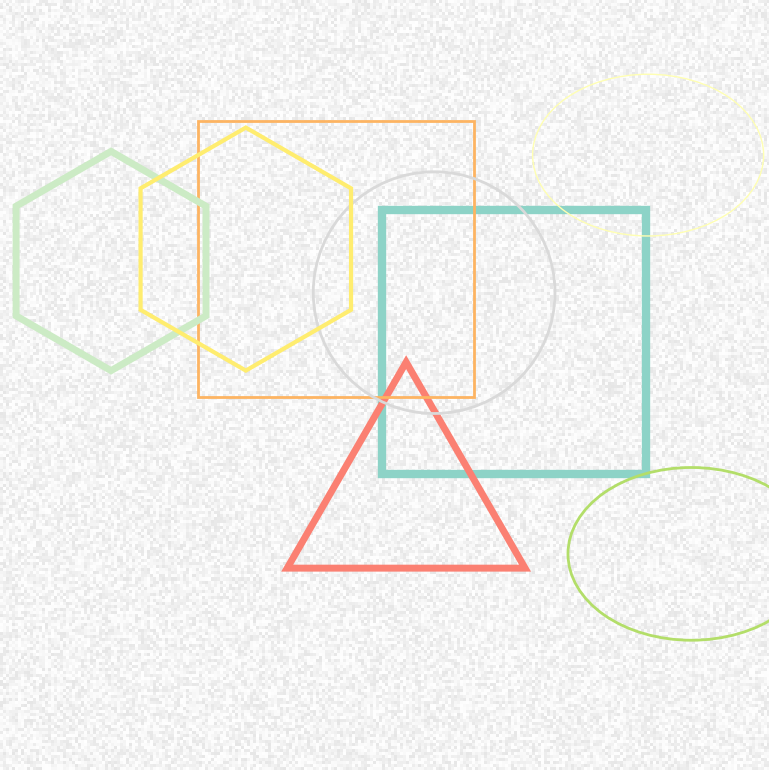[{"shape": "square", "thickness": 3, "radius": 0.86, "center": [0.668, 0.556]}, {"shape": "oval", "thickness": 0.5, "radius": 0.75, "center": [0.842, 0.799]}, {"shape": "triangle", "thickness": 2.5, "radius": 0.89, "center": [0.527, 0.351]}, {"shape": "square", "thickness": 1, "radius": 0.89, "center": [0.436, 0.664]}, {"shape": "oval", "thickness": 1, "radius": 0.8, "center": [0.898, 0.281]}, {"shape": "circle", "thickness": 1, "radius": 0.78, "center": [0.564, 0.62]}, {"shape": "hexagon", "thickness": 2.5, "radius": 0.71, "center": [0.144, 0.661]}, {"shape": "hexagon", "thickness": 1.5, "radius": 0.79, "center": [0.319, 0.677]}]